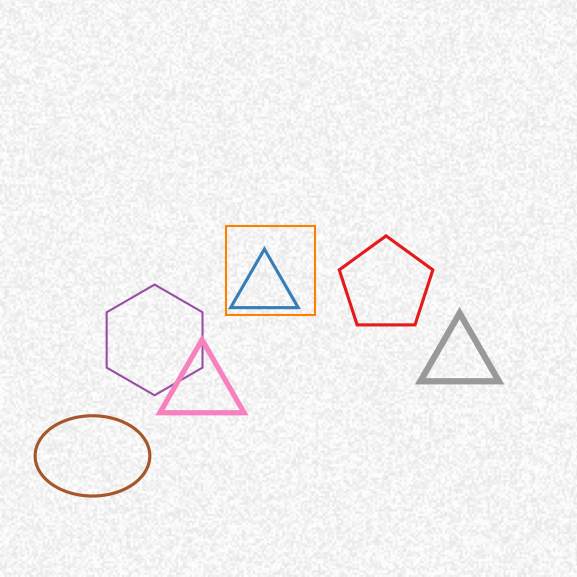[{"shape": "pentagon", "thickness": 1.5, "radius": 0.43, "center": [0.669, 0.505]}, {"shape": "triangle", "thickness": 1.5, "radius": 0.34, "center": [0.458, 0.5]}, {"shape": "hexagon", "thickness": 1, "radius": 0.48, "center": [0.268, 0.41]}, {"shape": "square", "thickness": 1, "radius": 0.39, "center": [0.468, 0.53]}, {"shape": "oval", "thickness": 1.5, "radius": 0.5, "center": [0.16, 0.21]}, {"shape": "triangle", "thickness": 2.5, "radius": 0.42, "center": [0.35, 0.327]}, {"shape": "triangle", "thickness": 3, "radius": 0.39, "center": [0.796, 0.378]}]